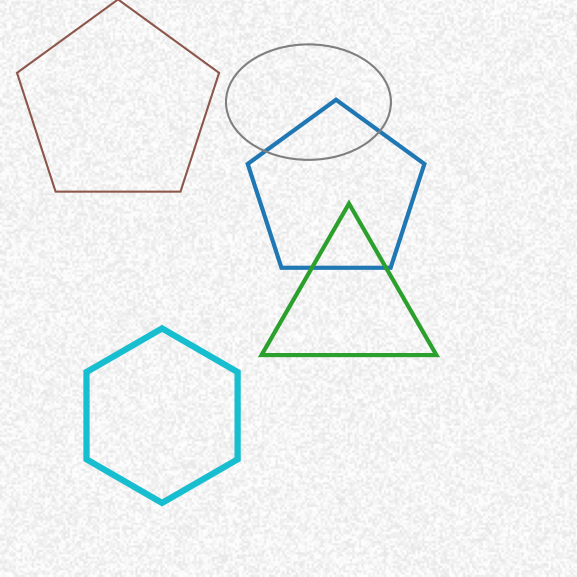[{"shape": "pentagon", "thickness": 2, "radius": 0.8, "center": [0.582, 0.666]}, {"shape": "triangle", "thickness": 2, "radius": 0.87, "center": [0.604, 0.472]}, {"shape": "pentagon", "thickness": 1, "radius": 0.92, "center": [0.204, 0.816]}, {"shape": "oval", "thickness": 1, "radius": 0.71, "center": [0.534, 0.822]}, {"shape": "hexagon", "thickness": 3, "radius": 0.76, "center": [0.281, 0.279]}]